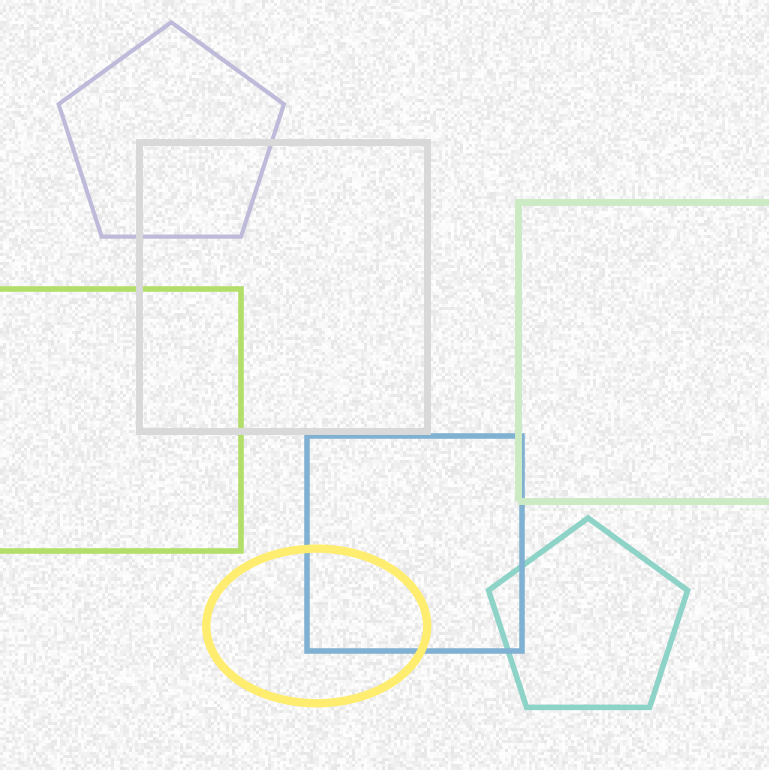[{"shape": "pentagon", "thickness": 2, "radius": 0.68, "center": [0.764, 0.191]}, {"shape": "pentagon", "thickness": 1.5, "radius": 0.77, "center": [0.222, 0.817]}, {"shape": "square", "thickness": 2, "radius": 0.7, "center": [0.539, 0.294]}, {"shape": "square", "thickness": 2, "radius": 0.85, "center": [0.143, 0.455]}, {"shape": "square", "thickness": 2.5, "radius": 0.94, "center": [0.368, 0.628]}, {"shape": "square", "thickness": 2.5, "radius": 0.97, "center": [0.867, 0.544]}, {"shape": "oval", "thickness": 3, "radius": 0.72, "center": [0.411, 0.187]}]